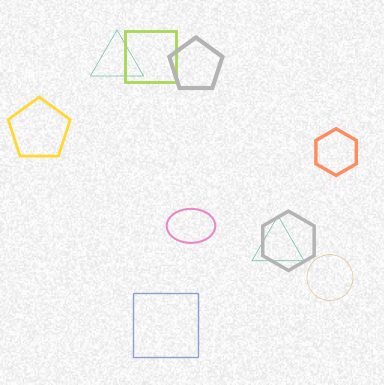[{"shape": "triangle", "thickness": 0.5, "radius": 0.4, "center": [0.304, 0.842]}, {"shape": "triangle", "thickness": 0.5, "radius": 0.39, "center": [0.722, 0.362]}, {"shape": "hexagon", "thickness": 2.5, "radius": 0.3, "center": [0.873, 0.605]}, {"shape": "square", "thickness": 1, "radius": 0.42, "center": [0.43, 0.156]}, {"shape": "oval", "thickness": 1.5, "radius": 0.32, "center": [0.496, 0.413]}, {"shape": "square", "thickness": 2, "radius": 0.33, "center": [0.392, 0.854]}, {"shape": "pentagon", "thickness": 2, "radius": 0.42, "center": [0.102, 0.663]}, {"shape": "circle", "thickness": 0.5, "radius": 0.3, "center": [0.857, 0.279]}, {"shape": "pentagon", "thickness": 3, "radius": 0.36, "center": [0.509, 0.83]}, {"shape": "hexagon", "thickness": 2.5, "radius": 0.39, "center": [0.749, 0.374]}]